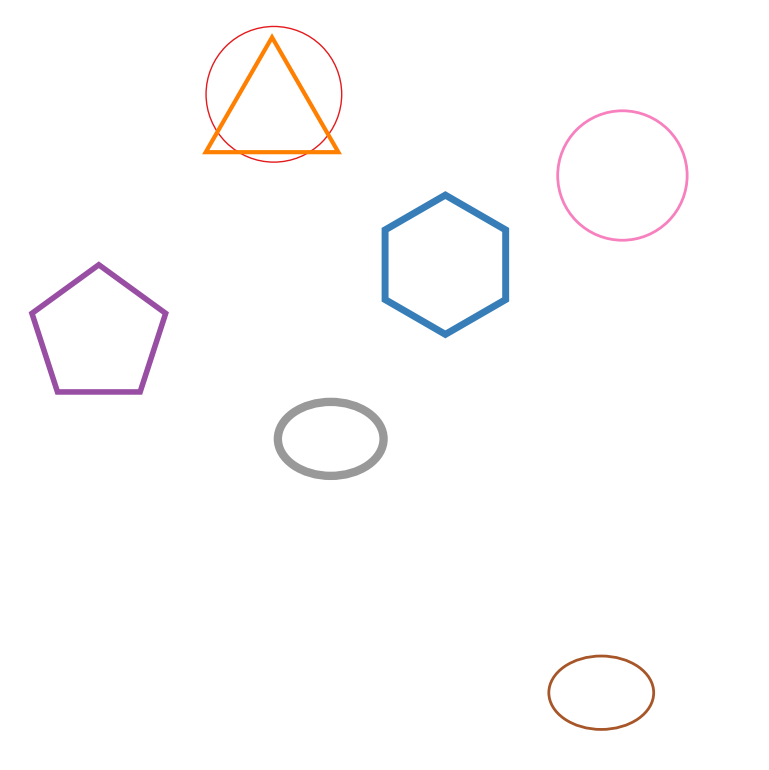[{"shape": "circle", "thickness": 0.5, "radius": 0.44, "center": [0.356, 0.878]}, {"shape": "hexagon", "thickness": 2.5, "radius": 0.45, "center": [0.578, 0.656]}, {"shape": "pentagon", "thickness": 2, "radius": 0.46, "center": [0.128, 0.565]}, {"shape": "triangle", "thickness": 1.5, "radius": 0.5, "center": [0.353, 0.852]}, {"shape": "oval", "thickness": 1, "radius": 0.34, "center": [0.781, 0.1]}, {"shape": "circle", "thickness": 1, "radius": 0.42, "center": [0.808, 0.772]}, {"shape": "oval", "thickness": 3, "radius": 0.34, "center": [0.43, 0.43]}]